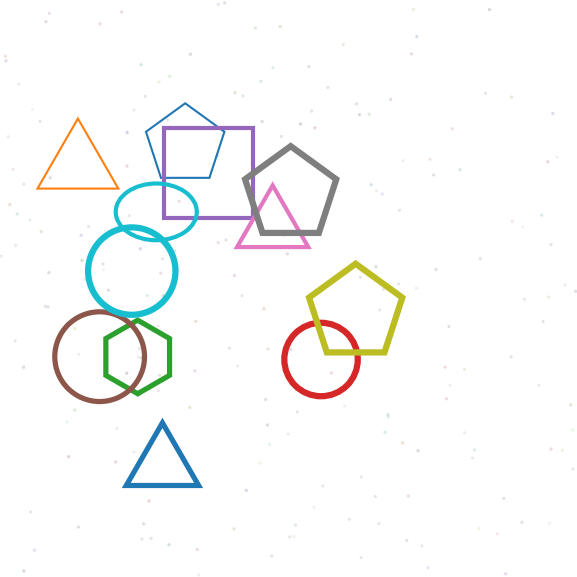[{"shape": "triangle", "thickness": 2.5, "radius": 0.36, "center": [0.281, 0.195]}, {"shape": "pentagon", "thickness": 1, "radius": 0.36, "center": [0.321, 0.749]}, {"shape": "triangle", "thickness": 1, "radius": 0.4, "center": [0.135, 0.713]}, {"shape": "hexagon", "thickness": 2.5, "radius": 0.32, "center": [0.238, 0.381]}, {"shape": "circle", "thickness": 3, "radius": 0.32, "center": [0.556, 0.377]}, {"shape": "square", "thickness": 2, "radius": 0.39, "center": [0.361, 0.699]}, {"shape": "circle", "thickness": 2.5, "radius": 0.39, "center": [0.173, 0.382]}, {"shape": "triangle", "thickness": 2, "radius": 0.36, "center": [0.472, 0.607]}, {"shape": "pentagon", "thickness": 3, "radius": 0.42, "center": [0.503, 0.663]}, {"shape": "pentagon", "thickness": 3, "radius": 0.42, "center": [0.616, 0.458]}, {"shape": "oval", "thickness": 2, "radius": 0.35, "center": [0.271, 0.632]}, {"shape": "circle", "thickness": 3, "radius": 0.38, "center": [0.228, 0.53]}]